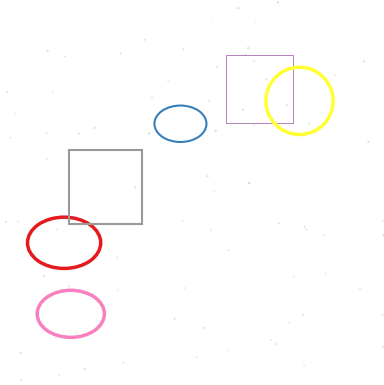[{"shape": "oval", "thickness": 2.5, "radius": 0.48, "center": [0.166, 0.369]}, {"shape": "oval", "thickness": 1.5, "radius": 0.34, "center": [0.469, 0.679]}, {"shape": "square", "thickness": 0.5, "radius": 0.44, "center": [0.674, 0.769]}, {"shape": "circle", "thickness": 2.5, "radius": 0.44, "center": [0.778, 0.738]}, {"shape": "oval", "thickness": 2.5, "radius": 0.44, "center": [0.184, 0.185]}, {"shape": "square", "thickness": 1.5, "radius": 0.47, "center": [0.274, 0.514]}]